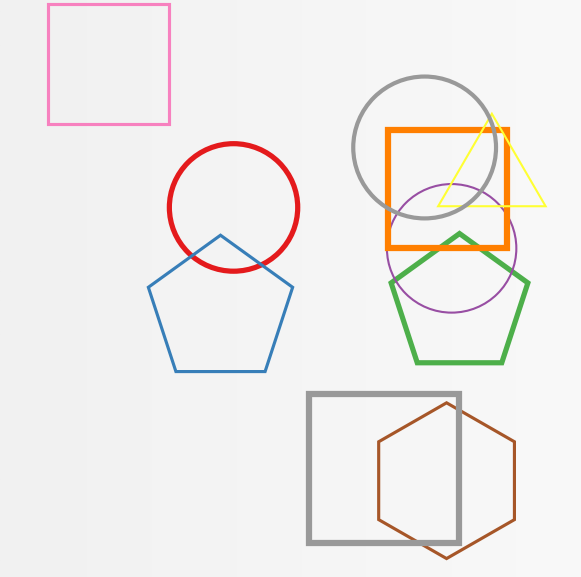[{"shape": "circle", "thickness": 2.5, "radius": 0.55, "center": [0.402, 0.64]}, {"shape": "pentagon", "thickness": 1.5, "radius": 0.65, "center": [0.379, 0.461]}, {"shape": "pentagon", "thickness": 2.5, "radius": 0.62, "center": [0.791, 0.471]}, {"shape": "circle", "thickness": 1, "radius": 0.56, "center": [0.777, 0.569]}, {"shape": "square", "thickness": 3, "radius": 0.51, "center": [0.769, 0.672]}, {"shape": "triangle", "thickness": 1, "radius": 0.53, "center": [0.846, 0.695]}, {"shape": "hexagon", "thickness": 1.5, "radius": 0.67, "center": [0.768, 0.167]}, {"shape": "square", "thickness": 1.5, "radius": 0.52, "center": [0.187, 0.888]}, {"shape": "square", "thickness": 3, "radius": 0.64, "center": [0.661, 0.187]}, {"shape": "circle", "thickness": 2, "radius": 0.61, "center": [0.731, 0.744]}]